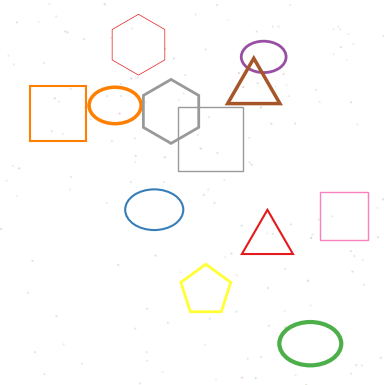[{"shape": "triangle", "thickness": 1.5, "radius": 0.38, "center": [0.695, 0.379]}, {"shape": "hexagon", "thickness": 0.5, "radius": 0.39, "center": [0.36, 0.884]}, {"shape": "oval", "thickness": 1.5, "radius": 0.38, "center": [0.401, 0.455]}, {"shape": "oval", "thickness": 3, "radius": 0.4, "center": [0.806, 0.107]}, {"shape": "oval", "thickness": 2, "radius": 0.29, "center": [0.685, 0.852]}, {"shape": "oval", "thickness": 2.5, "radius": 0.34, "center": [0.299, 0.726]}, {"shape": "square", "thickness": 1.5, "radius": 0.36, "center": [0.151, 0.705]}, {"shape": "pentagon", "thickness": 2, "radius": 0.34, "center": [0.535, 0.245]}, {"shape": "triangle", "thickness": 2.5, "radius": 0.39, "center": [0.659, 0.77]}, {"shape": "square", "thickness": 1, "radius": 0.31, "center": [0.893, 0.44]}, {"shape": "hexagon", "thickness": 2, "radius": 0.42, "center": [0.444, 0.711]}, {"shape": "square", "thickness": 1, "radius": 0.42, "center": [0.547, 0.638]}]